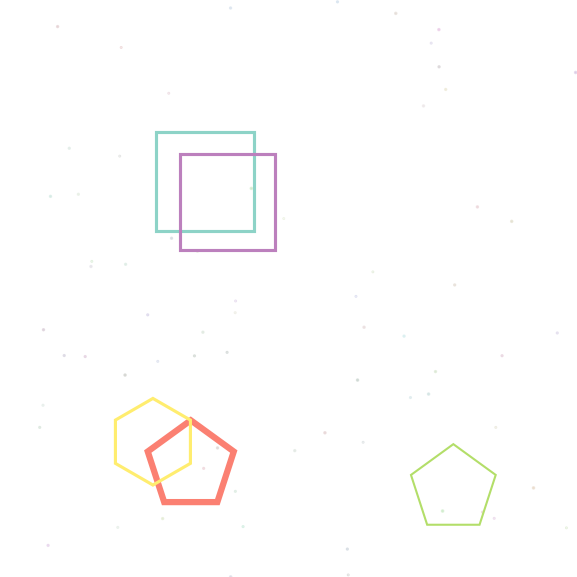[{"shape": "square", "thickness": 1.5, "radius": 0.43, "center": [0.355, 0.685]}, {"shape": "pentagon", "thickness": 3, "radius": 0.39, "center": [0.33, 0.193]}, {"shape": "pentagon", "thickness": 1, "radius": 0.39, "center": [0.785, 0.153]}, {"shape": "square", "thickness": 1.5, "radius": 0.41, "center": [0.393, 0.649]}, {"shape": "hexagon", "thickness": 1.5, "radius": 0.37, "center": [0.265, 0.234]}]